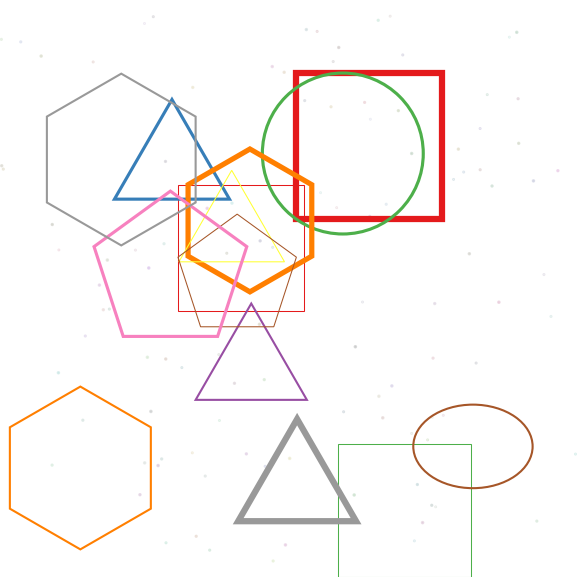[{"shape": "square", "thickness": 0.5, "radius": 0.55, "center": [0.418, 0.57]}, {"shape": "square", "thickness": 3, "radius": 0.63, "center": [0.639, 0.746]}, {"shape": "triangle", "thickness": 1.5, "radius": 0.57, "center": [0.298, 0.712]}, {"shape": "square", "thickness": 0.5, "radius": 0.57, "center": [0.701, 0.115]}, {"shape": "circle", "thickness": 1.5, "radius": 0.7, "center": [0.594, 0.733]}, {"shape": "triangle", "thickness": 1, "radius": 0.56, "center": [0.435, 0.362]}, {"shape": "hexagon", "thickness": 2.5, "radius": 0.62, "center": [0.433, 0.617]}, {"shape": "hexagon", "thickness": 1, "radius": 0.7, "center": [0.139, 0.189]}, {"shape": "triangle", "thickness": 0.5, "radius": 0.53, "center": [0.401, 0.599]}, {"shape": "oval", "thickness": 1, "radius": 0.52, "center": [0.819, 0.226]}, {"shape": "pentagon", "thickness": 0.5, "radius": 0.54, "center": [0.411, 0.521]}, {"shape": "pentagon", "thickness": 1.5, "radius": 0.7, "center": [0.295, 0.529]}, {"shape": "triangle", "thickness": 3, "radius": 0.59, "center": [0.515, 0.156]}, {"shape": "hexagon", "thickness": 1, "radius": 0.74, "center": [0.21, 0.723]}]